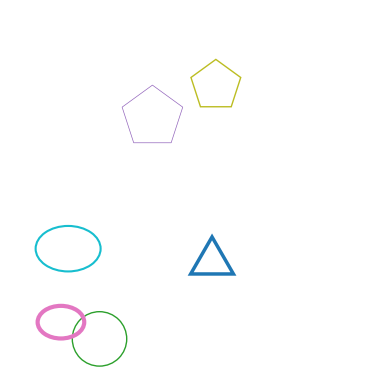[{"shape": "triangle", "thickness": 2.5, "radius": 0.32, "center": [0.551, 0.32]}, {"shape": "circle", "thickness": 1, "radius": 0.35, "center": [0.258, 0.12]}, {"shape": "pentagon", "thickness": 0.5, "radius": 0.41, "center": [0.396, 0.696]}, {"shape": "oval", "thickness": 3, "radius": 0.3, "center": [0.158, 0.163]}, {"shape": "pentagon", "thickness": 1, "radius": 0.34, "center": [0.561, 0.778]}, {"shape": "oval", "thickness": 1.5, "radius": 0.42, "center": [0.177, 0.354]}]